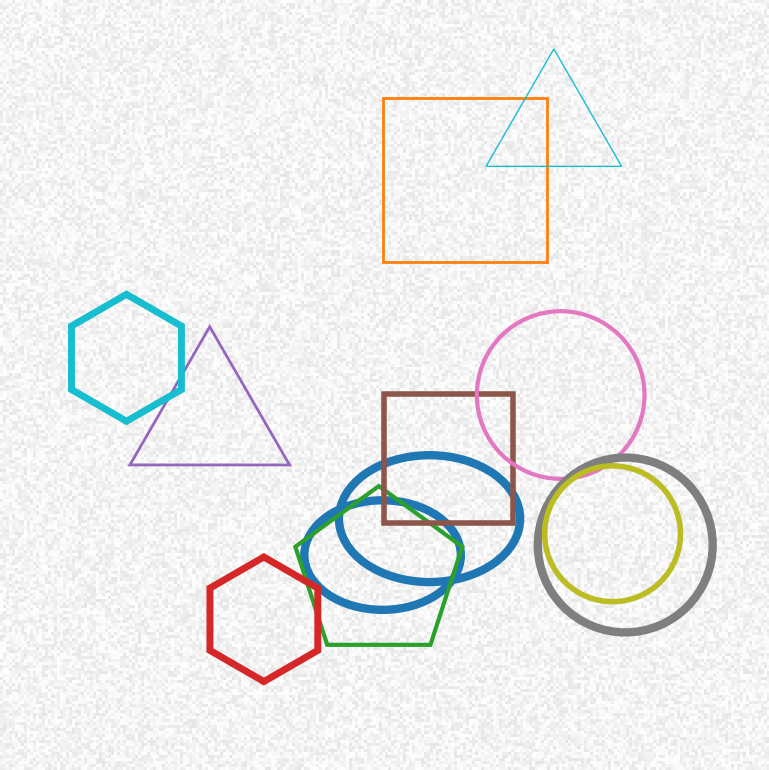[{"shape": "oval", "thickness": 3, "radius": 0.59, "center": [0.558, 0.326]}, {"shape": "oval", "thickness": 3, "radius": 0.51, "center": [0.497, 0.279]}, {"shape": "square", "thickness": 1, "radius": 0.53, "center": [0.604, 0.767]}, {"shape": "pentagon", "thickness": 1.5, "radius": 0.57, "center": [0.492, 0.255]}, {"shape": "hexagon", "thickness": 2.5, "radius": 0.4, "center": [0.343, 0.196]}, {"shape": "triangle", "thickness": 1, "radius": 0.6, "center": [0.272, 0.456]}, {"shape": "square", "thickness": 2, "radius": 0.42, "center": [0.582, 0.405]}, {"shape": "circle", "thickness": 1.5, "radius": 0.54, "center": [0.728, 0.487]}, {"shape": "circle", "thickness": 3, "radius": 0.57, "center": [0.812, 0.292]}, {"shape": "circle", "thickness": 2, "radius": 0.44, "center": [0.796, 0.307]}, {"shape": "triangle", "thickness": 0.5, "radius": 0.51, "center": [0.719, 0.835]}, {"shape": "hexagon", "thickness": 2.5, "radius": 0.41, "center": [0.164, 0.535]}]